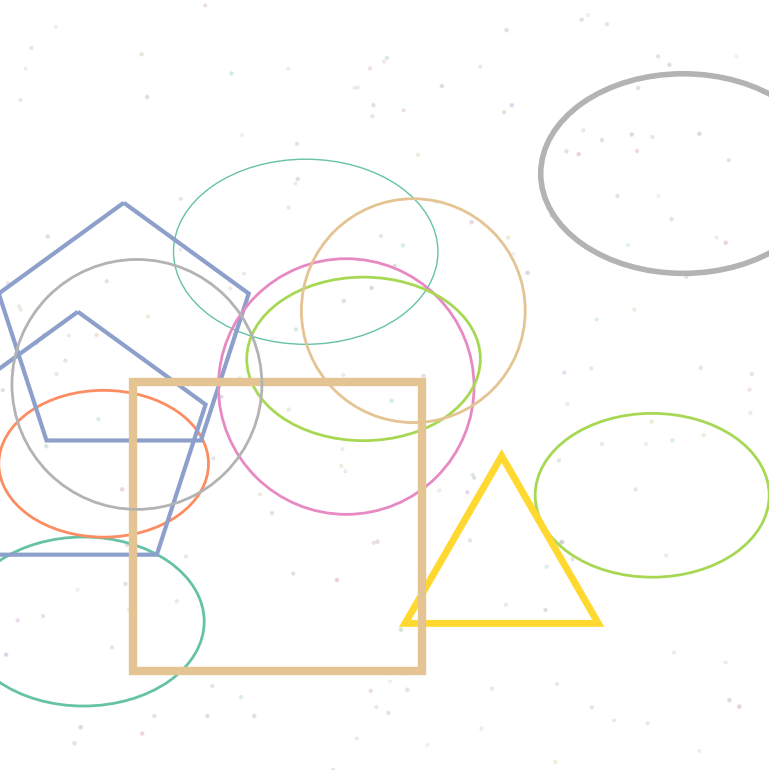[{"shape": "oval", "thickness": 1, "radius": 0.78, "center": [0.108, 0.193]}, {"shape": "oval", "thickness": 0.5, "radius": 0.86, "center": [0.397, 0.673]}, {"shape": "oval", "thickness": 1, "radius": 0.68, "center": [0.135, 0.398]}, {"shape": "pentagon", "thickness": 1.5, "radius": 0.87, "center": [0.101, 0.421]}, {"shape": "pentagon", "thickness": 1.5, "radius": 0.85, "center": [0.161, 0.566]}, {"shape": "circle", "thickness": 1, "radius": 0.83, "center": [0.45, 0.498]}, {"shape": "oval", "thickness": 1, "radius": 0.76, "center": [0.847, 0.357]}, {"shape": "oval", "thickness": 1, "radius": 0.76, "center": [0.472, 0.534]}, {"shape": "triangle", "thickness": 2.5, "radius": 0.72, "center": [0.652, 0.263]}, {"shape": "square", "thickness": 3, "radius": 0.94, "center": [0.36, 0.316]}, {"shape": "circle", "thickness": 1, "radius": 0.73, "center": [0.537, 0.597]}, {"shape": "circle", "thickness": 1, "radius": 0.81, "center": [0.178, 0.501]}, {"shape": "oval", "thickness": 2, "radius": 0.93, "center": [0.887, 0.775]}]